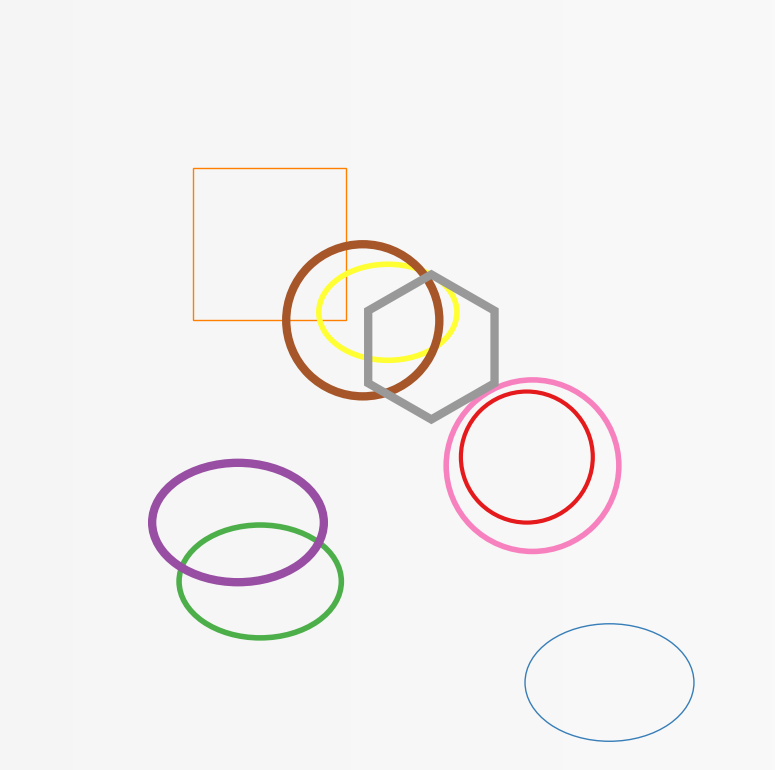[{"shape": "circle", "thickness": 1.5, "radius": 0.43, "center": [0.68, 0.406]}, {"shape": "oval", "thickness": 0.5, "radius": 0.54, "center": [0.786, 0.114]}, {"shape": "oval", "thickness": 2, "radius": 0.52, "center": [0.336, 0.245]}, {"shape": "oval", "thickness": 3, "radius": 0.55, "center": [0.307, 0.321]}, {"shape": "square", "thickness": 0.5, "radius": 0.49, "center": [0.348, 0.683]}, {"shape": "oval", "thickness": 2, "radius": 0.45, "center": [0.5, 0.594]}, {"shape": "circle", "thickness": 3, "radius": 0.49, "center": [0.468, 0.584]}, {"shape": "circle", "thickness": 2, "radius": 0.56, "center": [0.687, 0.395]}, {"shape": "hexagon", "thickness": 3, "radius": 0.47, "center": [0.557, 0.549]}]